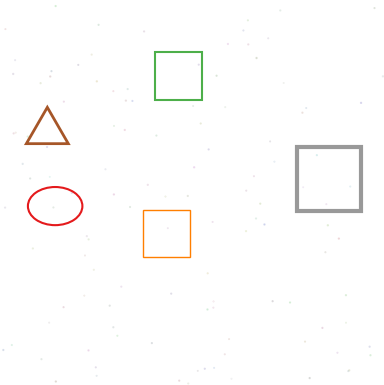[{"shape": "oval", "thickness": 1.5, "radius": 0.35, "center": [0.143, 0.465]}, {"shape": "square", "thickness": 1.5, "radius": 0.31, "center": [0.464, 0.803]}, {"shape": "square", "thickness": 1, "radius": 0.3, "center": [0.431, 0.393]}, {"shape": "triangle", "thickness": 2, "radius": 0.31, "center": [0.123, 0.658]}, {"shape": "square", "thickness": 3, "radius": 0.41, "center": [0.854, 0.535]}]